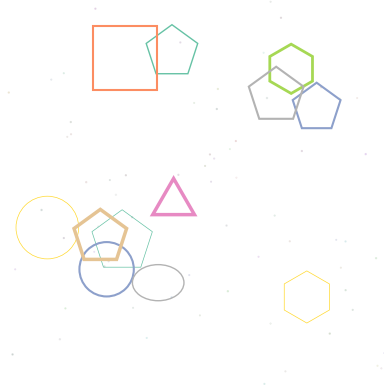[{"shape": "pentagon", "thickness": 1, "radius": 0.35, "center": [0.447, 0.865]}, {"shape": "pentagon", "thickness": 0.5, "radius": 0.41, "center": [0.317, 0.373]}, {"shape": "square", "thickness": 1.5, "radius": 0.41, "center": [0.324, 0.849]}, {"shape": "circle", "thickness": 1.5, "radius": 0.35, "center": [0.277, 0.301]}, {"shape": "pentagon", "thickness": 1.5, "radius": 0.33, "center": [0.822, 0.72]}, {"shape": "triangle", "thickness": 2.5, "radius": 0.31, "center": [0.451, 0.474]}, {"shape": "hexagon", "thickness": 2, "radius": 0.32, "center": [0.756, 0.821]}, {"shape": "hexagon", "thickness": 0.5, "radius": 0.34, "center": [0.797, 0.229]}, {"shape": "circle", "thickness": 0.5, "radius": 0.41, "center": [0.123, 0.409]}, {"shape": "pentagon", "thickness": 2.5, "radius": 0.36, "center": [0.261, 0.384]}, {"shape": "oval", "thickness": 1, "radius": 0.33, "center": [0.411, 0.266]}, {"shape": "pentagon", "thickness": 1.5, "radius": 0.37, "center": [0.717, 0.752]}]